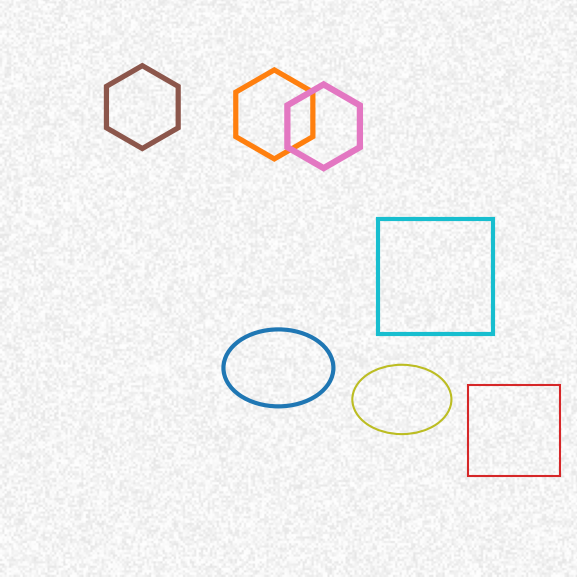[{"shape": "oval", "thickness": 2, "radius": 0.48, "center": [0.482, 0.362]}, {"shape": "hexagon", "thickness": 2.5, "radius": 0.39, "center": [0.475, 0.801]}, {"shape": "square", "thickness": 1, "radius": 0.4, "center": [0.89, 0.254]}, {"shape": "hexagon", "thickness": 2.5, "radius": 0.36, "center": [0.246, 0.814]}, {"shape": "hexagon", "thickness": 3, "radius": 0.36, "center": [0.56, 0.78]}, {"shape": "oval", "thickness": 1, "radius": 0.43, "center": [0.696, 0.307]}, {"shape": "square", "thickness": 2, "radius": 0.5, "center": [0.753, 0.52]}]